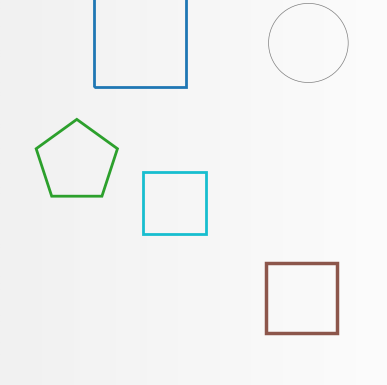[{"shape": "square", "thickness": 2, "radius": 0.59, "center": [0.362, 0.892]}, {"shape": "pentagon", "thickness": 2, "radius": 0.55, "center": [0.198, 0.58]}, {"shape": "square", "thickness": 2.5, "radius": 0.46, "center": [0.777, 0.227]}, {"shape": "circle", "thickness": 0.5, "radius": 0.51, "center": [0.796, 0.888]}, {"shape": "square", "thickness": 2, "radius": 0.41, "center": [0.449, 0.473]}]